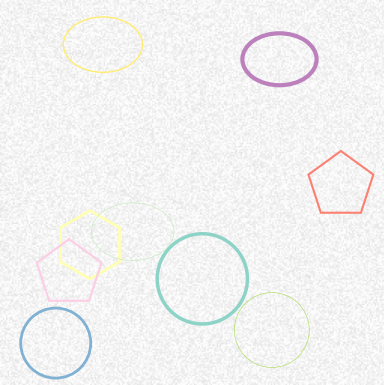[{"shape": "circle", "thickness": 2.5, "radius": 0.59, "center": [0.525, 0.276]}, {"shape": "hexagon", "thickness": 2, "radius": 0.44, "center": [0.234, 0.364]}, {"shape": "pentagon", "thickness": 1.5, "radius": 0.44, "center": [0.885, 0.519]}, {"shape": "circle", "thickness": 2, "radius": 0.45, "center": [0.145, 0.109]}, {"shape": "circle", "thickness": 0.5, "radius": 0.49, "center": [0.706, 0.143]}, {"shape": "pentagon", "thickness": 1.5, "radius": 0.44, "center": [0.18, 0.29]}, {"shape": "oval", "thickness": 3, "radius": 0.48, "center": [0.726, 0.846]}, {"shape": "oval", "thickness": 0.5, "radius": 0.53, "center": [0.345, 0.398]}, {"shape": "oval", "thickness": 1, "radius": 0.51, "center": [0.267, 0.884]}]